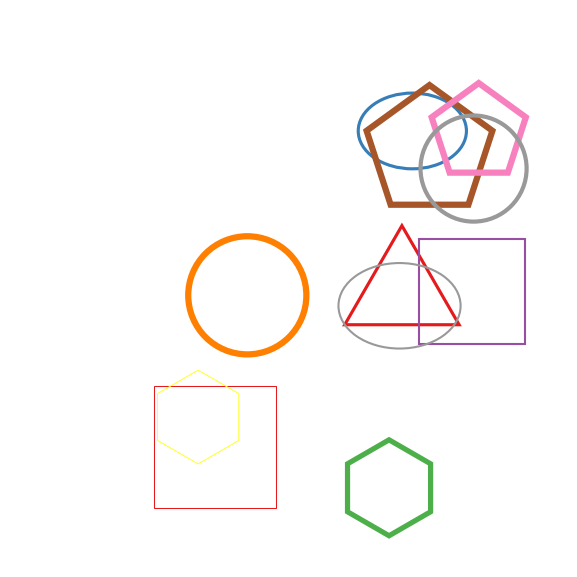[{"shape": "square", "thickness": 0.5, "radius": 0.53, "center": [0.372, 0.225]}, {"shape": "triangle", "thickness": 1.5, "radius": 0.57, "center": [0.696, 0.494]}, {"shape": "oval", "thickness": 1.5, "radius": 0.47, "center": [0.714, 0.772]}, {"shape": "hexagon", "thickness": 2.5, "radius": 0.42, "center": [0.674, 0.154]}, {"shape": "square", "thickness": 1, "radius": 0.46, "center": [0.817, 0.494]}, {"shape": "circle", "thickness": 3, "radius": 0.51, "center": [0.428, 0.488]}, {"shape": "hexagon", "thickness": 0.5, "radius": 0.41, "center": [0.343, 0.277]}, {"shape": "pentagon", "thickness": 3, "radius": 0.57, "center": [0.744, 0.737]}, {"shape": "pentagon", "thickness": 3, "radius": 0.43, "center": [0.829, 0.77]}, {"shape": "circle", "thickness": 2, "radius": 0.46, "center": [0.82, 0.707]}, {"shape": "oval", "thickness": 1, "radius": 0.53, "center": [0.692, 0.47]}]